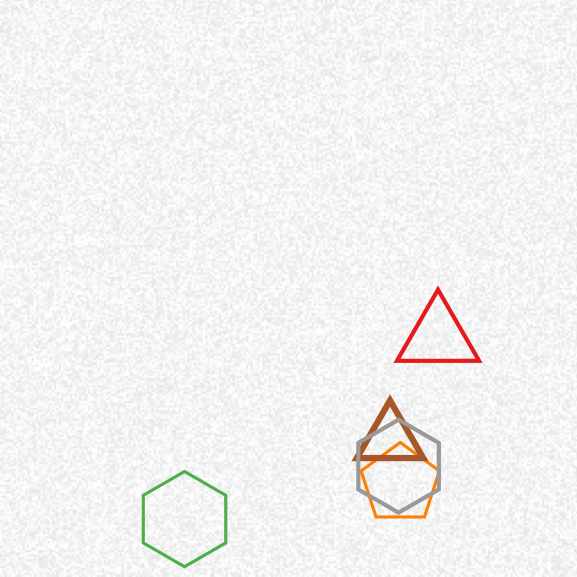[{"shape": "triangle", "thickness": 2, "radius": 0.41, "center": [0.758, 0.415]}, {"shape": "hexagon", "thickness": 1.5, "radius": 0.41, "center": [0.32, 0.1]}, {"shape": "pentagon", "thickness": 1.5, "radius": 0.36, "center": [0.693, 0.162]}, {"shape": "triangle", "thickness": 3, "radius": 0.33, "center": [0.675, 0.239]}, {"shape": "hexagon", "thickness": 2, "radius": 0.4, "center": [0.69, 0.192]}]